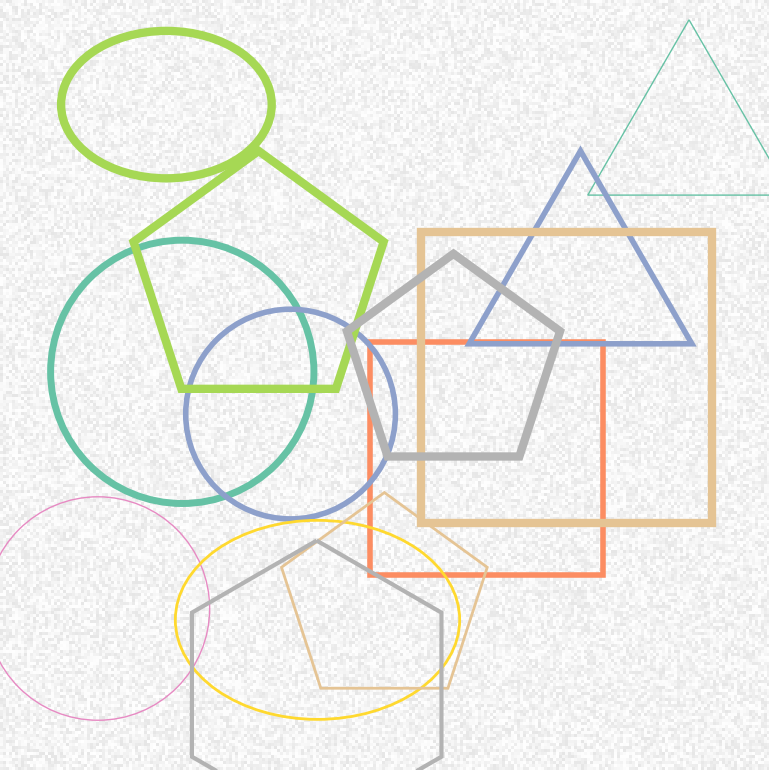[{"shape": "triangle", "thickness": 0.5, "radius": 0.76, "center": [0.895, 0.823]}, {"shape": "circle", "thickness": 2.5, "radius": 0.85, "center": [0.237, 0.517]}, {"shape": "square", "thickness": 2, "radius": 0.76, "center": [0.632, 0.404]}, {"shape": "circle", "thickness": 2, "radius": 0.68, "center": [0.377, 0.462]}, {"shape": "triangle", "thickness": 2, "radius": 0.83, "center": [0.754, 0.637]}, {"shape": "circle", "thickness": 0.5, "radius": 0.73, "center": [0.127, 0.21]}, {"shape": "pentagon", "thickness": 3, "radius": 0.85, "center": [0.336, 0.633]}, {"shape": "oval", "thickness": 3, "radius": 0.68, "center": [0.216, 0.864]}, {"shape": "oval", "thickness": 1, "radius": 0.92, "center": [0.412, 0.195]}, {"shape": "square", "thickness": 3, "radius": 0.94, "center": [0.736, 0.51]}, {"shape": "pentagon", "thickness": 1, "radius": 0.7, "center": [0.499, 0.22]}, {"shape": "pentagon", "thickness": 3, "radius": 0.73, "center": [0.589, 0.525]}, {"shape": "hexagon", "thickness": 1.5, "radius": 0.94, "center": [0.411, 0.111]}]